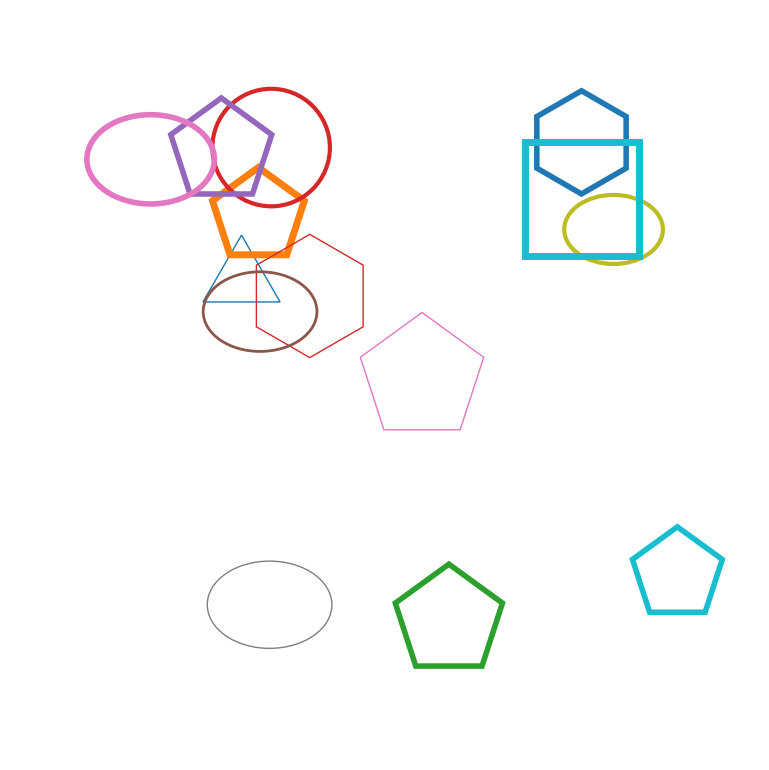[{"shape": "hexagon", "thickness": 2, "radius": 0.33, "center": [0.755, 0.815]}, {"shape": "triangle", "thickness": 0.5, "radius": 0.29, "center": [0.314, 0.637]}, {"shape": "pentagon", "thickness": 2.5, "radius": 0.31, "center": [0.336, 0.72]}, {"shape": "pentagon", "thickness": 2, "radius": 0.37, "center": [0.583, 0.194]}, {"shape": "hexagon", "thickness": 0.5, "radius": 0.4, "center": [0.402, 0.616]}, {"shape": "circle", "thickness": 1.5, "radius": 0.38, "center": [0.352, 0.808]}, {"shape": "pentagon", "thickness": 2, "radius": 0.34, "center": [0.287, 0.804]}, {"shape": "oval", "thickness": 1, "radius": 0.37, "center": [0.338, 0.595]}, {"shape": "oval", "thickness": 2, "radius": 0.41, "center": [0.196, 0.793]}, {"shape": "pentagon", "thickness": 0.5, "radius": 0.42, "center": [0.548, 0.51]}, {"shape": "oval", "thickness": 0.5, "radius": 0.4, "center": [0.35, 0.215]}, {"shape": "oval", "thickness": 1.5, "radius": 0.32, "center": [0.797, 0.702]}, {"shape": "pentagon", "thickness": 2, "radius": 0.31, "center": [0.88, 0.255]}, {"shape": "square", "thickness": 2.5, "radius": 0.37, "center": [0.756, 0.741]}]